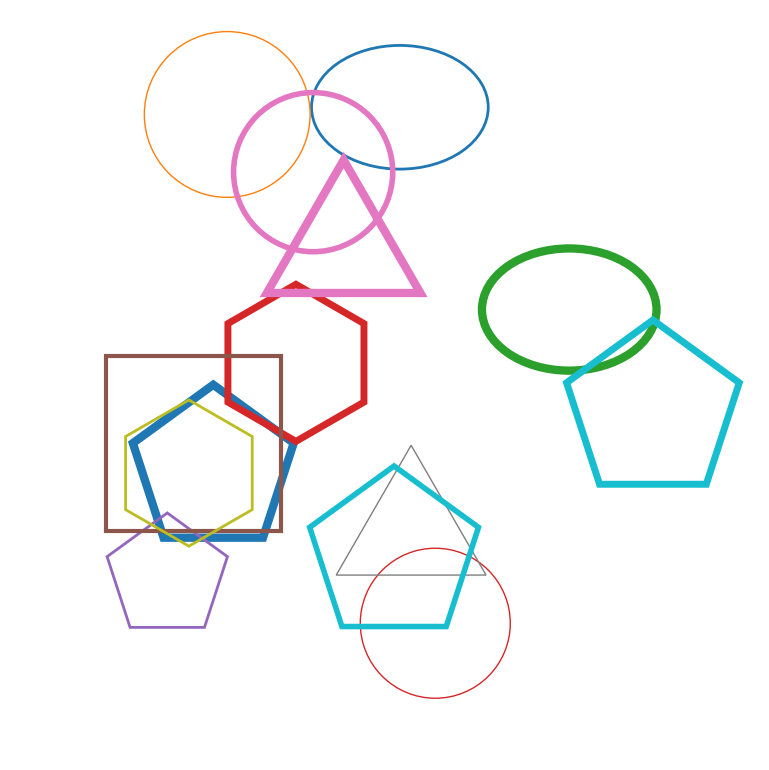[{"shape": "oval", "thickness": 1, "radius": 0.57, "center": [0.519, 0.861]}, {"shape": "pentagon", "thickness": 3, "radius": 0.55, "center": [0.277, 0.391]}, {"shape": "circle", "thickness": 0.5, "radius": 0.54, "center": [0.295, 0.851]}, {"shape": "oval", "thickness": 3, "radius": 0.57, "center": [0.739, 0.598]}, {"shape": "hexagon", "thickness": 2.5, "radius": 0.51, "center": [0.384, 0.529]}, {"shape": "circle", "thickness": 0.5, "radius": 0.49, "center": [0.565, 0.191]}, {"shape": "pentagon", "thickness": 1, "radius": 0.41, "center": [0.217, 0.252]}, {"shape": "square", "thickness": 1.5, "radius": 0.57, "center": [0.252, 0.424]}, {"shape": "triangle", "thickness": 3, "radius": 0.58, "center": [0.446, 0.677]}, {"shape": "circle", "thickness": 2, "radius": 0.52, "center": [0.407, 0.776]}, {"shape": "triangle", "thickness": 0.5, "radius": 0.56, "center": [0.534, 0.309]}, {"shape": "hexagon", "thickness": 1, "radius": 0.47, "center": [0.245, 0.386]}, {"shape": "pentagon", "thickness": 2, "radius": 0.58, "center": [0.512, 0.28]}, {"shape": "pentagon", "thickness": 2.5, "radius": 0.59, "center": [0.848, 0.466]}]